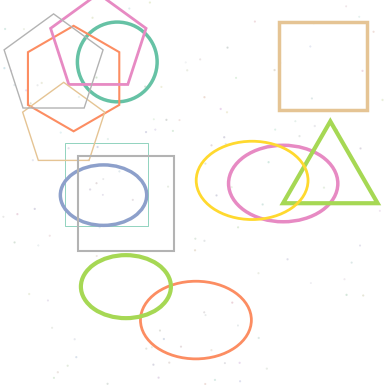[{"shape": "circle", "thickness": 2.5, "radius": 0.52, "center": [0.305, 0.839]}, {"shape": "square", "thickness": 0.5, "radius": 0.54, "center": [0.277, 0.521]}, {"shape": "hexagon", "thickness": 1.5, "radius": 0.68, "center": [0.191, 0.796]}, {"shape": "oval", "thickness": 2, "radius": 0.72, "center": [0.509, 0.169]}, {"shape": "oval", "thickness": 2.5, "radius": 0.56, "center": [0.269, 0.493]}, {"shape": "oval", "thickness": 2.5, "radius": 0.71, "center": [0.736, 0.523]}, {"shape": "pentagon", "thickness": 2, "radius": 0.65, "center": [0.255, 0.886]}, {"shape": "oval", "thickness": 3, "radius": 0.58, "center": [0.327, 0.255]}, {"shape": "triangle", "thickness": 3, "radius": 0.71, "center": [0.858, 0.543]}, {"shape": "oval", "thickness": 2, "radius": 0.73, "center": [0.655, 0.531]}, {"shape": "pentagon", "thickness": 1, "radius": 0.56, "center": [0.165, 0.674]}, {"shape": "square", "thickness": 2.5, "radius": 0.57, "center": [0.839, 0.83]}, {"shape": "pentagon", "thickness": 1, "radius": 0.68, "center": [0.139, 0.829]}, {"shape": "square", "thickness": 1.5, "radius": 0.62, "center": [0.327, 0.472]}]